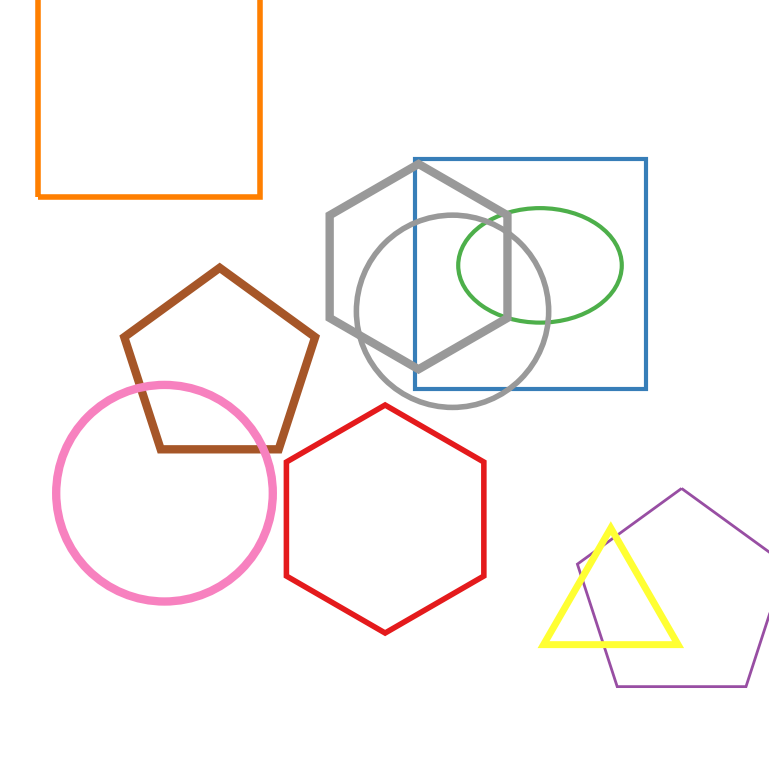[{"shape": "hexagon", "thickness": 2, "radius": 0.74, "center": [0.5, 0.326]}, {"shape": "square", "thickness": 1.5, "radius": 0.75, "center": [0.689, 0.644]}, {"shape": "oval", "thickness": 1.5, "radius": 0.53, "center": [0.701, 0.655]}, {"shape": "pentagon", "thickness": 1, "radius": 0.71, "center": [0.885, 0.223]}, {"shape": "square", "thickness": 2, "radius": 0.72, "center": [0.194, 0.889]}, {"shape": "triangle", "thickness": 2.5, "radius": 0.5, "center": [0.793, 0.213]}, {"shape": "pentagon", "thickness": 3, "radius": 0.65, "center": [0.285, 0.522]}, {"shape": "circle", "thickness": 3, "radius": 0.7, "center": [0.214, 0.359]}, {"shape": "hexagon", "thickness": 3, "radius": 0.67, "center": [0.544, 0.654]}, {"shape": "circle", "thickness": 2, "radius": 0.62, "center": [0.588, 0.596]}]